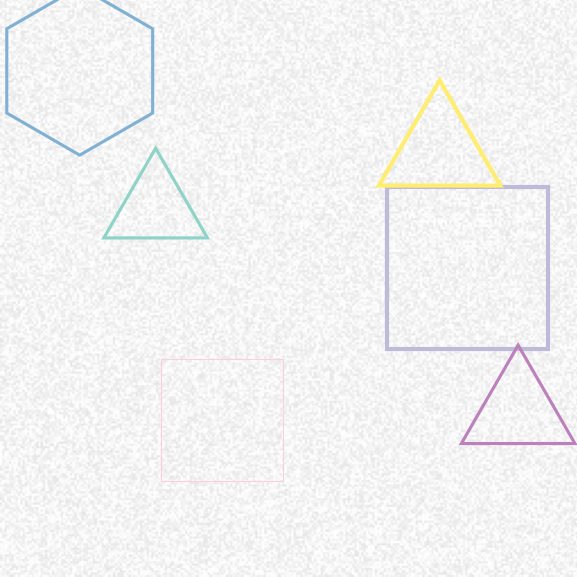[{"shape": "triangle", "thickness": 1.5, "radius": 0.52, "center": [0.27, 0.639]}, {"shape": "square", "thickness": 2, "radius": 0.7, "center": [0.809, 0.535]}, {"shape": "hexagon", "thickness": 1.5, "radius": 0.73, "center": [0.138, 0.876]}, {"shape": "square", "thickness": 0.5, "radius": 0.53, "center": [0.384, 0.271]}, {"shape": "triangle", "thickness": 1.5, "radius": 0.57, "center": [0.897, 0.288]}, {"shape": "triangle", "thickness": 2, "radius": 0.61, "center": [0.761, 0.739]}]